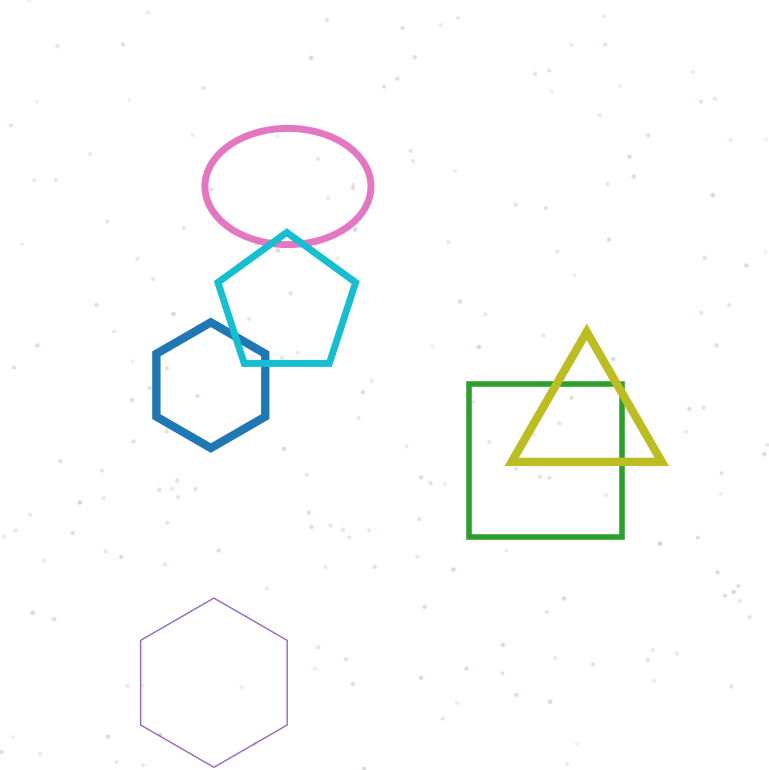[{"shape": "hexagon", "thickness": 3, "radius": 0.41, "center": [0.274, 0.5]}, {"shape": "square", "thickness": 2, "radius": 0.5, "center": [0.709, 0.402]}, {"shape": "hexagon", "thickness": 0.5, "radius": 0.55, "center": [0.278, 0.113]}, {"shape": "oval", "thickness": 2.5, "radius": 0.54, "center": [0.374, 0.758]}, {"shape": "triangle", "thickness": 3, "radius": 0.56, "center": [0.762, 0.456]}, {"shape": "pentagon", "thickness": 2.5, "radius": 0.47, "center": [0.372, 0.604]}]